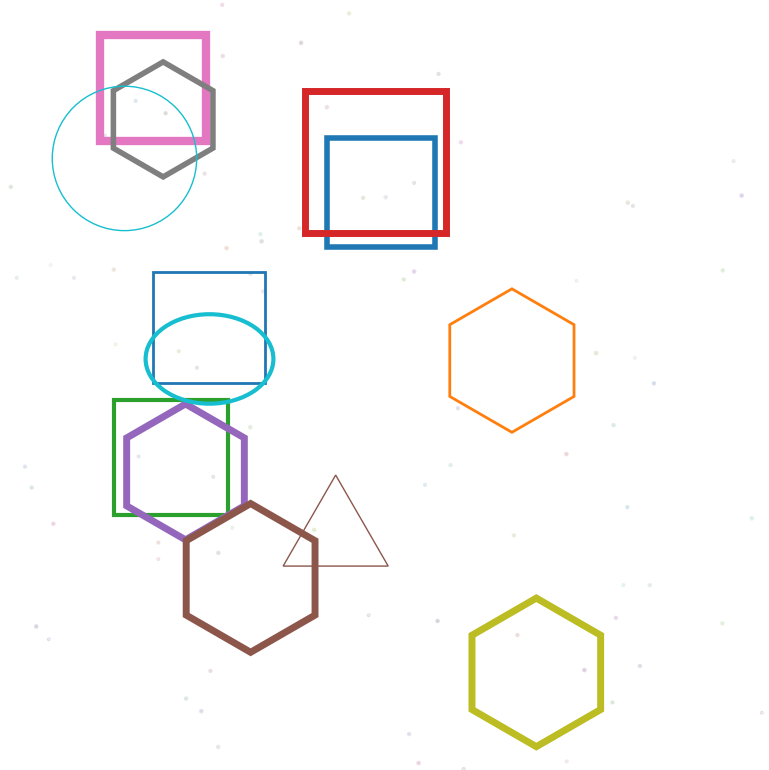[{"shape": "square", "thickness": 1, "radius": 0.36, "center": [0.271, 0.575]}, {"shape": "square", "thickness": 2, "radius": 0.35, "center": [0.495, 0.75]}, {"shape": "hexagon", "thickness": 1, "radius": 0.47, "center": [0.665, 0.532]}, {"shape": "square", "thickness": 1.5, "radius": 0.37, "center": [0.222, 0.406]}, {"shape": "square", "thickness": 2.5, "radius": 0.46, "center": [0.488, 0.79]}, {"shape": "hexagon", "thickness": 2.5, "radius": 0.44, "center": [0.241, 0.387]}, {"shape": "triangle", "thickness": 0.5, "radius": 0.39, "center": [0.436, 0.304]}, {"shape": "hexagon", "thickness": 2.5, "radius": 0.48, "center": [0.325, 0.249]}, {"shape": "square", "thickness": 3, "radius": 0.35, "center": [0.198, 0.886]}, {"shape": "hexagon", "thickness": 2, "radius": 0.37, "center": [0.212, 0.845]}, {"shape": "hexagon", "thickness": 2.5, "radius": 0.48, "center": [0.697, 0.127]}, {"shape": "oval", "thickness": 1.5, "radius": 0.41, "center": [0.272, 0.534]}, {"shape": "circle", "thickness": 0.5, "radius": 0.47, "center": [0.162, 0.794]}]